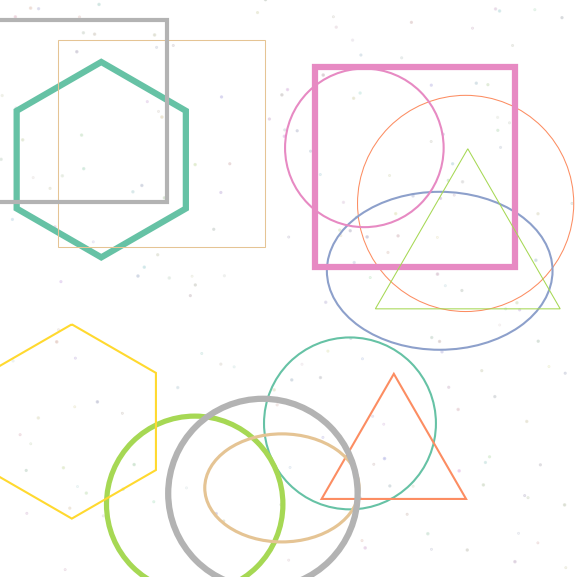[{"shape": "circle", "thickness": 1, "radius": 0.74, "center": [0.606, 0.266]}, {"shape": "hexagon", "thickness": 3, "radius": 0.85, "center": [0.175, 0.723]}, {"shape": "triangle", "thickness": 1, "radius": 0.72, "center": [0.682, 0.207]}, {"shape": "circle", "thickness": 0.5, "radius": 0.94, "center": [0.806, 0.647]}, {"shape": "oval", "thickness": 1, "radius": 0.98, "center": [0.761, 0.53]}, {"shape": "square", "thickness": 3, "radius": 0.86, "center": [0.719, 0.71]}, {"shape": "circle", "thickness": 1, "radius": 0.69, "center": [0.631, 0.743]}, {"shape": "circle", "thickness": 2.5, "radius": 0.76, "center": [0.337, 0.126]}, {"shape": "triangle", "thickness": 0.5, "radius": 0.92, "center": [0.81, 0.557]}, {"shape": "hexagon", "thickness": 1, "radius": 0.84, "center": [0.124, 0.269]}, {"shape": "oval", "thickness": 1.5, "radius": 0.67, "center": [0.488, 0.154]}, {"shape": "square", "thickness": 0.5, "radius": 0.9, "center": [0.28, 0.75]}, {"shape": "circle", "thickness": 3, "radius": 0.82, "center": [0.455, 0.145]}, {"shape": "square", "thickness": 2, "radius": 0.79, "center": [0.132, 0.807]}]